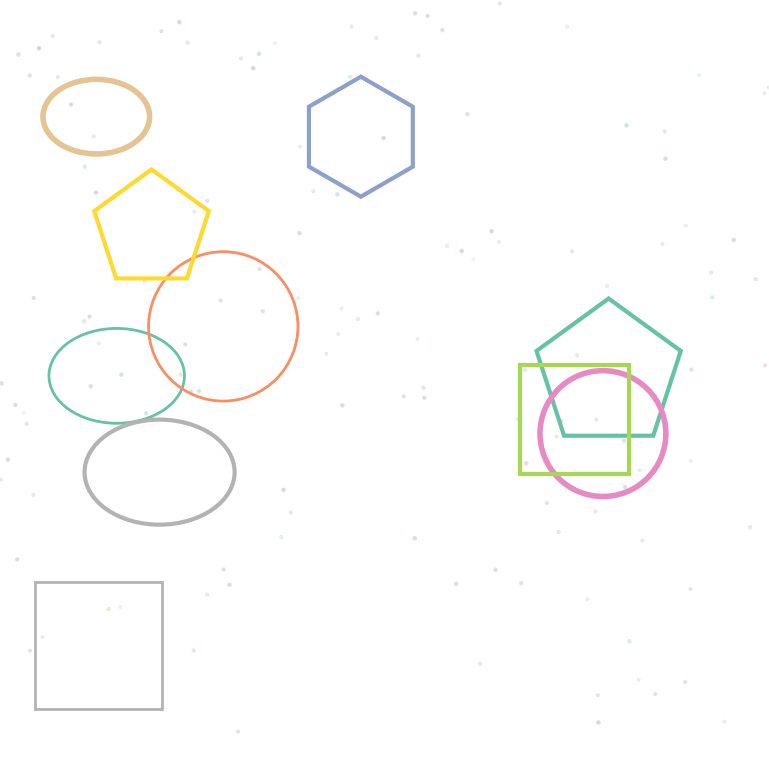[{"shape": "oval", "thickness": 1, "radius": 0.44, "center": [0.152, 0.512]}, {"shape": "pentagon", "thickness": 1.5, "radius": 0.49, "center": [0.79, 0.514]}, {"shape": "circle", "thickness": 1, "radius": 0.49, "center": [0.29, 0.576]}, {"shape": "hexagon", "thickness": 1.5, "radius": 0.39, "center": [0.469, 0.822]}, {"shape": "circle", "thickness": 2, "radius": 0.41, "center": [0.783, 0.437]}, {"shape": "square", "thickness": 1.5, "radius": 0.35, "center": [0.746, 0.455]}, {"shape": "pentagon", "thickness": 1.5, "radius": 0.39, "center": [0.197, 0.702]}, {"shape": "oval", "thickness": 2, "radius": 0.35, "center": [0.125, 0.849]}, {"shape": "square", "thickness": 1, "radius": 0.41, "center": [0.128, 0.161]}, {"shape": "oval", "thickness": 1.5, "radius": 0.49, "center": [0.207, 0.387]}]